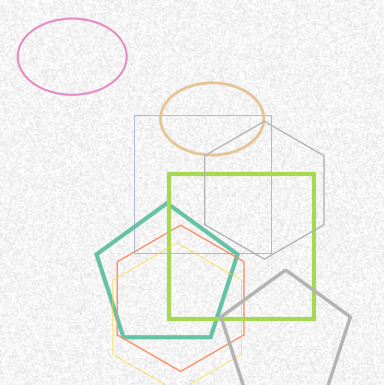[{"shape": "pentagon", "thickness": 3, "radius": 0.96, "center": [0.434, 0.28]}, {"shape": "hexagon", "thickness": 1, "radius": 0.95, "center": [0.469, 0.225]}, {"shape": "square", "thickness": 0.5, "radius": 0.89, "center": [0.526, 0.522]}, {"shape": "oval", "thickness": 1.5, "radius": 0.71, "center": [0.188, 0.853]}, {"shape": "square", "thickness": 3, "radius": 0.95, "center": [0.627, 0.36]}, {"shape": "hexagon", "thickness": 0.5, "radius": 0.96, "center": [0.46, 0.176]}, {"shape": "oval", "thickness": 2, "radius": 0.67, "center": [0.551, 0.691]}, {"shape": "hexagon", "thickness": 1, "radius": 0.9, "center": [0.687, 0.506]}, {"shape": "pentagon", "thickness": 2.5, "radius": 0.88, "center": [0.742, 0.122]}]